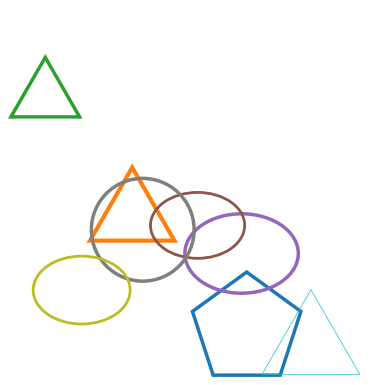[{"shape": "pentagon", "thickness": 2.5, "radius": 0.74, "center": [0.641, 0.145]}, {"shape": "triangle", "thickness": 3, "radius": 0.63, "center": [0.343, 0.438]}, {"shape": "triangle", "thickness": 2.5, "radius": 0.51, "center": [0.118, 0.748]}, {"shape": "oval", "thickness": 2.5, "radius": 0.74, "center": [0.627, 0.342]}, {"shape": "oval", "thickness": 2, "radius": 0.61, "center": [0.513, 0.415]}, {"shape": "circle", "thickness": 2.5, "radius": 0.67, "center": [0.371, 0.403]}, {"shape": "oval", "thickness": 2, "radius": 0.63, "center": [0.212, 0.247]}, {"shape": "triangle", "thickness": 0.5, "radius": 0.73, "center": [0.808, 0.101]}]